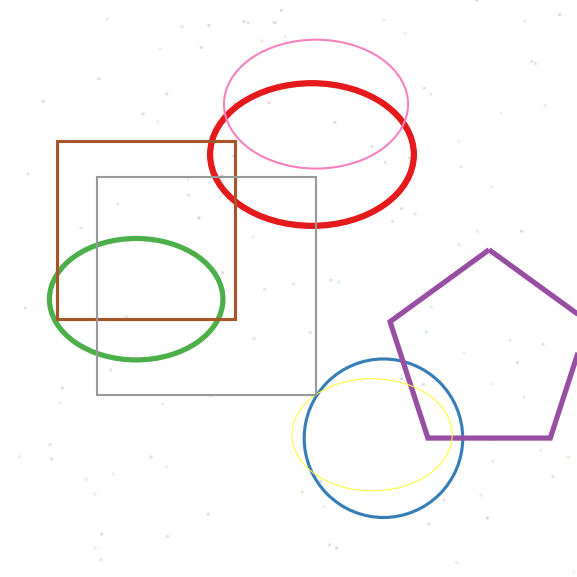[{"shape": "oval", "thickness": 3, "radius": 0.88, "center": [0.54, 0.732]}, {"shape": "circle", "thickness": 1.5, "radius": 0.69, "center": [0.664, 0.24]}, {"shape": "oval", "thickness": 2.5, "radius": 0.75, "center": [0.236, 0.481]}, {"shape": "pentagon", "thickness": 2.5, "radius": 0.9, "center": [0.847, 0.386]}, {"shape": "oval", "thickness": 0.5, "radius": 0.69, "center": [0.644, 0.246]}, {"shape": "square", "thickness": 1.5, "radius": 0.77, "center": [0.253, 0.6]}, {"shape": "oval", "thickness": 1, "radius": 0.8, "center": [0.547, 0.819]}, {"shape": "square", "thickness": 1, "radius": 0.95, "center": [0.357, 0.504]}]